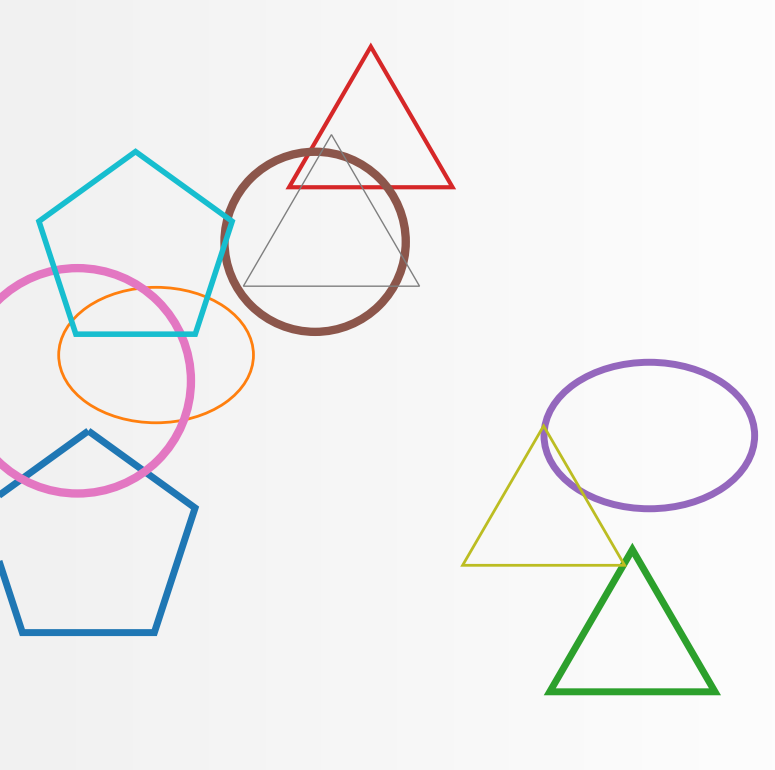[{"shape": "pentagon", "thickness": 2.5, "radius": 0.72, "center": [0.114, 0.296]}, {"shape": "oval", "thickness": 1, "radius": 0.63, "center": [0.201, 0.539]}, {"shape": "triangle", "thickness": 2.5, "radius": 0.62, "center": [0.816, 0.163]}, {"shape": "triangle", "thickness": 1.5, "radius": 0.61, "center": [0.478, 0.818]}, {"shape": "oval", "thickness": 2.5, "radius": 0.68, "center": [0.838, 0.434]}, {"shape": "circle", "thickness": 3, "radius": 0.58, "center": [0.407, 0.686]}, {"shape": "circle", "thickness": 3, "radius": 0.73, "center": [0.1, 0.505]}, {"shape": "triangle", "thickness": 0.5, "radius": 0.66, "center": [0.428, 0.694]}, {"shape": "triangle", "thickness": 1, "radius": 0.6, "center": [0.701, 0.326]}, {"shape": "pentagon", "thickness": 2, "radius": 0.66, "center": [0.175, 0.672]}]